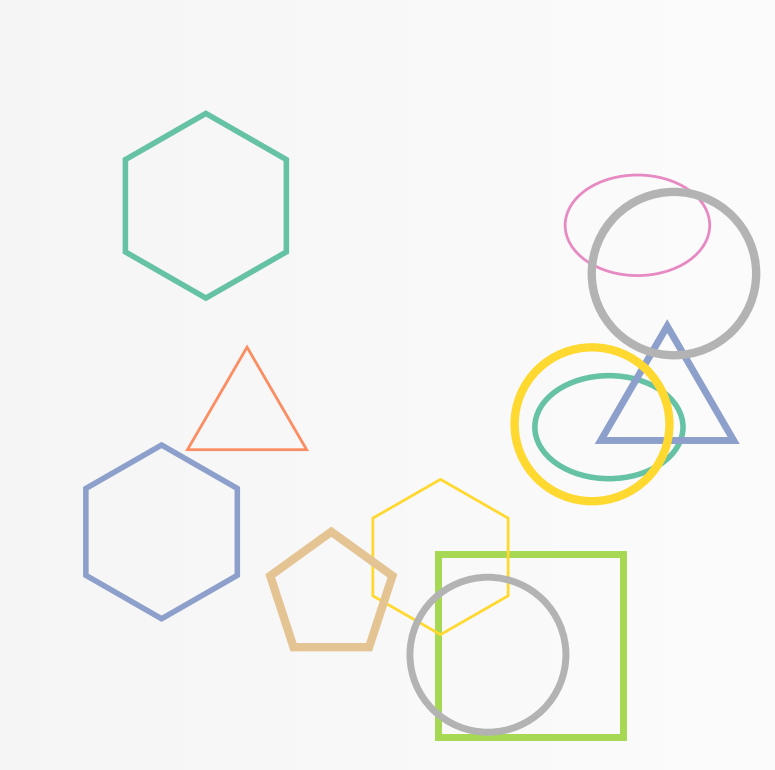[{"shape": "hexagon", "thickness": 2, "radius": 0.6, "center": [0.266, 0.733]}, {"shape": "oval", "thickness": 2, "radius": 0.48, "center": [0.786, 0.445]}, {"shape": "triangle", "thickness": 1, "radius": 0.44, "center": [0.319, 0.46]}, {"shape": "triangle", "thickness": 2.5, "radius": 0.5, "center": [0.861, 0.477]}, {"shape": "hexagon", "thickness": 2, "radius": 0.56, "center": [0.209, 0.309]}, {"shape": "oval", "thickness": 1, "radius": 0.47, "center": [0.822, 0.707]}, {"shape": "square", "thickness": 2.5, "radius": 0.6, "center": [0.685, 0.162]}, {"shape": "hexagon", "thickness": 1, "radius": 0.5, "center": [0.568, 0.277]}, {"shape": "circle", "thickness": 3, "radius": 0.5, "center": [0.764, 0.449]}, {"shape": "pentagon", "thickness": 3, "radius": 0.41, "center": [0.428, 0.227]}, {"shape": "circle", "thickness": 2.5, "radius": 0.5, "center": [0.63, 0.15]}, {"shape": "circle", "thickness": 3, "radius": 0.53, "center": [0.87, 0.645]}]